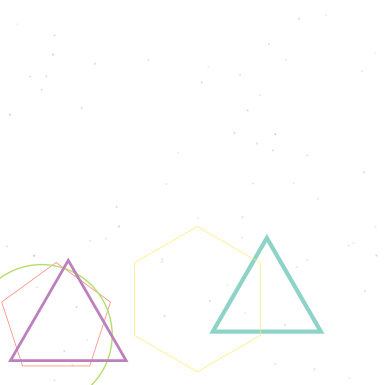[{"shape": "triangle", "thickness": 3, "radius": 0.81, "center": [0.693, 0.22]}, {"shape": "pentagon", "thickness": 0.5, "radius": 0.74, "center": [0.146, 0.17]}, {"shape": "circle", "thickness": 1, "radius": 0.92, "center": [0.108, 0.13]}, {"shape": "triangle", "thickness": 2, "radius": 0.87, "center": [0.177, 0.15]}, {"shape": "hexagon", "thickness": 0.5, "radius": 0.94, "center": [0.513, 0.223]}]